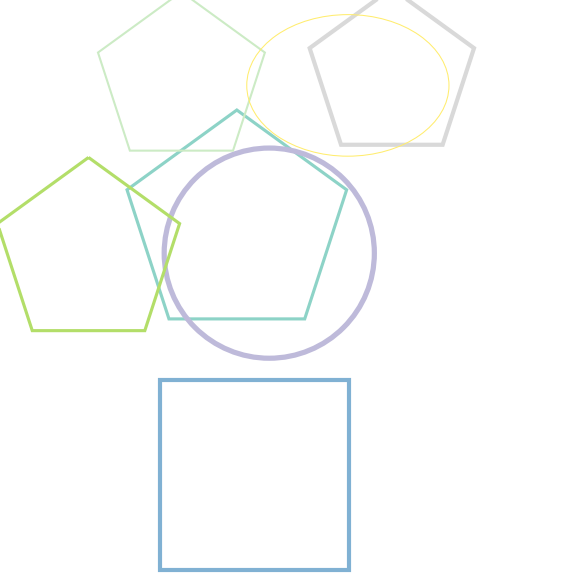[{"shape": "pentagon", "thickness": 1.5, "radius": 1.0, "center": [0.41, 0.609]}, {"shape": "circle", "thickness": 2.5, "radius": 0.91, "center": [0.466, 0.561]}, {"shape": "square", "thickness": 2, "radius": 0.82, "center": [0.441, 0.177]}, {"shape": "pentagon", "thickness": 1.5, "radius": 0.83, "center": [0.153, 0.561]}, {"shape": "pentagon", "thickness": 2, "radius": 0.75, "center": [0.679, 0.87]}, {"shape": "pentagon", "thickness": 1, "radius": 0.76, "center": [0.314, 0.861]}, {"shape": "oval", "thickness": 0.5, "radius": 0.88, "center": [0.602, 0.851]}]